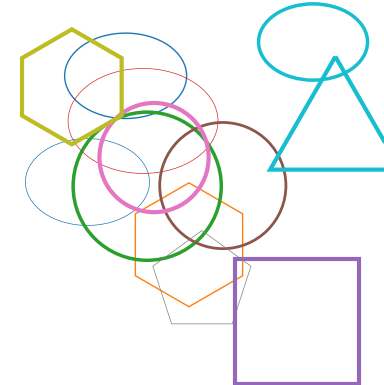[{"shape": "oval", "thickness": 1, "radius": 0.79, "center": [0.326, 0.803]}, {"shape": "oval", "thickness": 0.5, "radius": 0.81, "center": [0.227, 0.527]}, {"shape": "hexagon", "thickness": 1, "radius": 0.8, "center": [0.491, 0.364]}, {"shape": "circle", "thickness": 2.5, "radius": 0.96, "center": [0.382, 0.516]}, {"shape": "oval", "thickness": 0.5, "radius": 0.97, "center": [0.371, 0.686]}, {"shape": "square", "thickness": 3, "radius": 0.81, "center": [0.772, 0.165]}, {"shape": "circle", "thickness": 2, "radius": 0.82, "center": [0.579, 0.518]}, {"shape": "circle", "thickness": 3, "radius": 0.71, "center": [0.4, 0.591]}, {"shape": "pentagon", "thickness": 0.5, "radius": 0.67, "center": [0.524, 0.267]}, {"shape": "hexagon", "thickness": 3, "radius": 0.75, "center": [0.187, 0.774]}, {"shape": "triangle", "thickness": 3, "radius": 0.98, "center": [0.871, 0.657]}, {"shape": "oval", "thickness": 2.5, "radius": 0.71, "center": [0.813, 0.891]}]